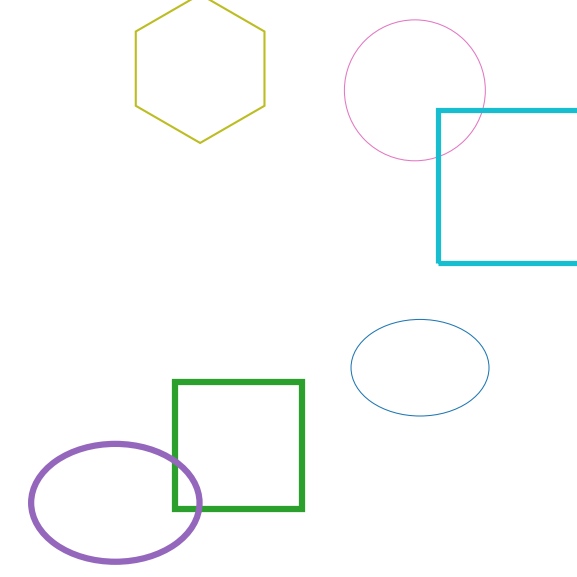[{"shape": "oval", "thickness": 0.5, "radius": 0.6, "center": [0.727, 0.362]}, {"shape": "square", "thickness": 3, "radius": 0.55, "center": [0.413, 0.228]}, {"shape": "oval", "thickness": 3, "radius": 0.73, "center": [0.2, 0.128]}, {"shape": "circle", "thickness": 0.5, "radius": 0.61, "center": [0.718, 0.843]}, {"shape": "hexagon", "thickness": 1, "radius": 0.64, "center": [0.347, 0.88]}, {"shape": "square", "thickness": 2.5, "radius": 0.66, "center": [0.89, 0.676]}]